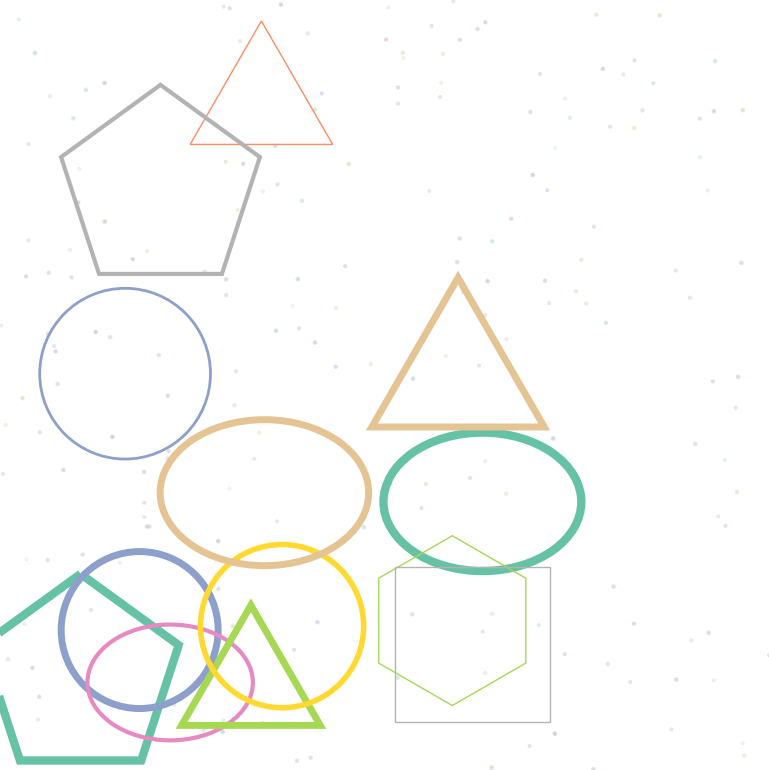[{"shape": "pentagon", "thickness": 3, "radius": 0.67, "center": [0.105, 0.121]}, {"shape": "oval", "thickness": 3, "radius": 0.64, "center": [0.626, 0.348]}, {"shape": "triangle", "thickness": 0.5, "radius": 0.53, "center": [0.339, 0.866]}, {"shape": "circle", "thickness": 1, "radius": 0.55, "center": [0.162, 0.515]}, {"shape": "circle", "thickness": 2.5, "radius": 0.51, "center": [0.181, 0.182]}, {"shape": "oval", "thickness": 1.5, "radius": 0.54, "center": [0.221, 0.114]}, {"shape": "hexagon", "thickness": 0.5, "radius": 0.55, "center": [0.587, 0.194]}, {"shape": "triangle", "thickness": 2.5, "radius": 0.52, "center": [0.326, 0.11]}, {"shape": "circle", "thickness": 2, "radius": 0.53, "center": [0.366, 0.187]}, {"shape": "oval", "thickness": 2.5, "radius": 0.68, "center": [0.343, 0.36]}, {"shape": "triangle", "thickness": 2.5, "radius": 0.65, "center": [0.595, 0.51]}, {"shape": "square", "thickness": 0.5, "radius": 0.5, "center": [0.613, 0.163]}, {"shape": "pentagon", "thickness": 1.5, "radius": 0.68, "center": [0.208, 0.754]}]